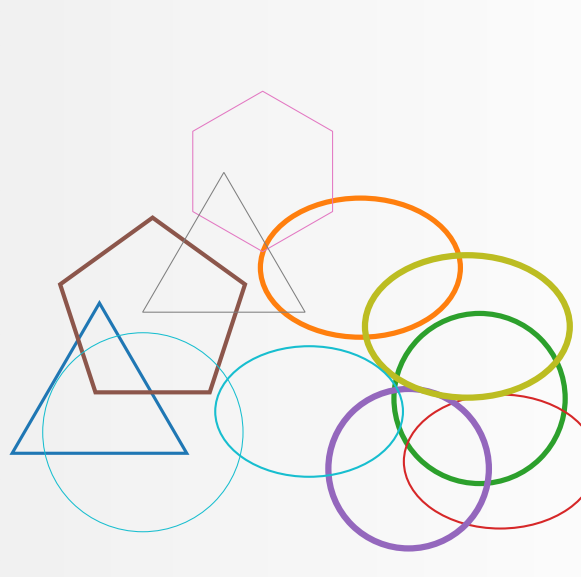[{"shape": "triangle", "thickness": 1.5, "radius": 0.87, "center": [0.171, 0.301]}, {"shape": "oval", "thickness": 2.5, "radius": 0.86, "center": [0.62, 0.536]}, {"shape": "circle", "thickness": 2.5, "radius": 0.74, "center": [0.825, 0.309]}, {"shape": "oval", "thickness": 1, "radius": 0.83, "center": [0.861, 0.2]}, {"shape": "circle", "thickness": 3, "radius": 0.69, "center": [0.703, 0.188]}, {"shape": "pentagon", "thickness": 2, "radius": 0.84, "center": [0.263, 0.455]}, {"shape": "hexagon", "thickness": 0.5, "radius": 0.69, "center": [0.452, 0.702]}, {"shape": "triangle", "thickness": 0.5, "radius": 0.81, "center": [0.385, 0.539]}, {"shape": "oval", "thickness": 3, "radius": 0.88, "center": [0.804, 0.434]}, {"shape": "circle", "thickness": 0.5, "radius": 0.86, "center": [0.246, 0.251]}, {"shape": "oval", "thickness": 1, "radius": 0.81, "center": [0.532, 0.287]}]